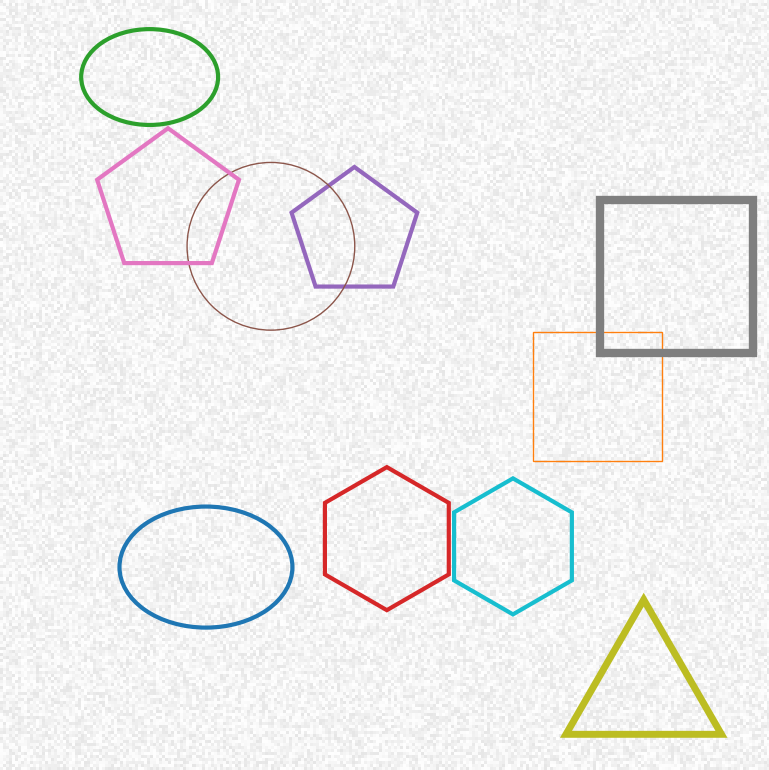[{"shape": "oval", "thickness": 1.5, "radius": 0.56, "center": [0.267, 0.264]}, {"shape": "square", "thickness": 0.5, "radius": 0.42, "center": [0.776, 0.485]}, {"shape": "oval", "thickness": 1.5, "radius": 0.44, "center": [0.194, 0.9]}, {"shape": "hexagon", "thickness": 1.5, "radius": 0.46, "center": [0.502, 0.3]}, {"shape": "pentagon", "thickness": 1.5, "radius": 0.43, "center": [0.46, 0.697]}, {"shape": "circle", "thickness": 0.5, "radius": 0.54, "center": [0.352, 0.68]}, {"shape": "pentagon", "thickness": 1.5, "radius": 0.48, "center": [0.218, 0.737]}, {"shape": "square", "thickness": 3, "radius": 0.5, "center": [0.879, 0.641]}, {"shape": "triangle", "thickness": 2.5, "radius": 0.58, "center": [0.836, 0.105]}, {"shape": "hexagon", "thickness": 1.5, "radius": 0.44, "center": [0.666, 0.29]}]